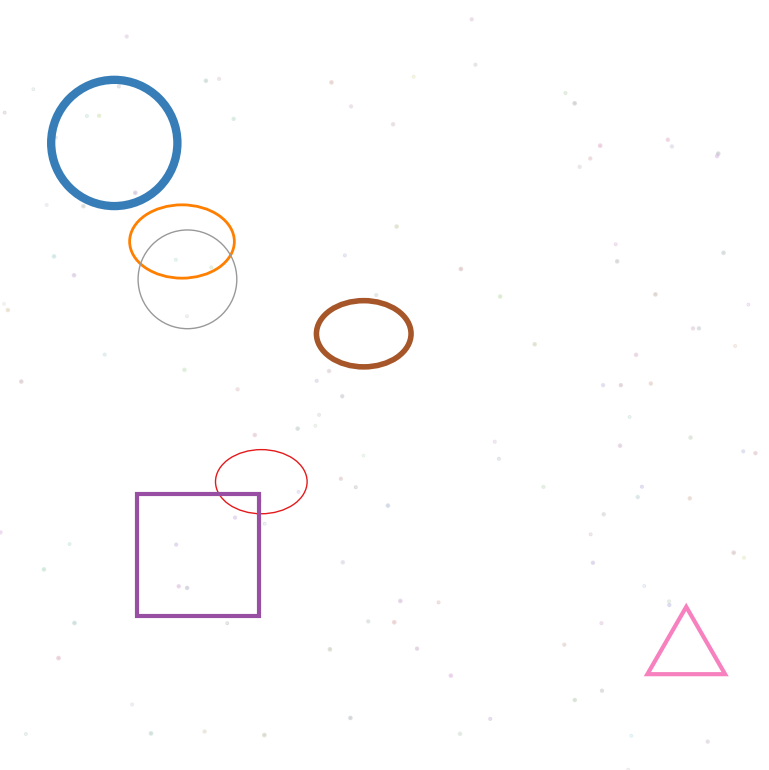[{"shape": "oval", "thickness": 0.5, "radius": 0.3, "center": [0.339, 0.374]}, {"shape": "circle", "thickness": 3, "radius": 0.41, "center": [0.148, 0.814]}, {"shape": "square", "thickness": 1.5, "radius": 0.4, "center": [0.258, 0.279]}, {"shape": "oval", "thickness": 1, "radius": 0.34, "center": [0.236, 0.686]}, {"shape": "oval", "thickness": 2, "radius": 0.31, "center": [0.472, 0.567]}, {"shape": "triangle", "thickness": 1.5, "radius": 0.29, "center": [0.891, 0.154]}, {"shape": "circle", "thickness": 0.5, "radius": 0.32, "center": [0.243, 0.637]}]